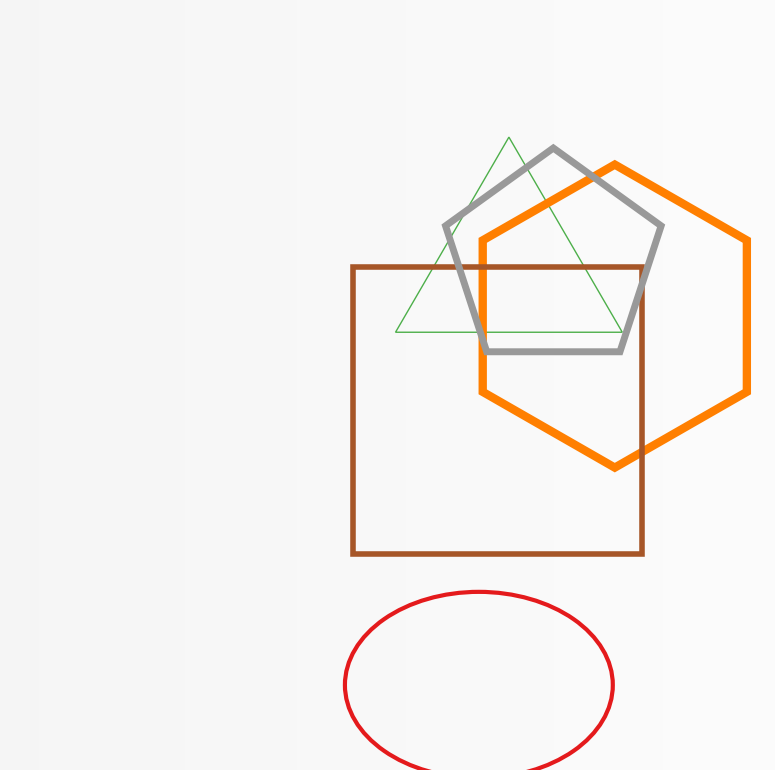[{"shape": "oval", "thickness": 1.5, "radius": 0.86, "center": [0.618, 0.11]}, {"shape": "triangle", "thickness": 0.5, "radius": 0.84, "center": [0.657, 0.653]}, {"shape": "hexagon", "thickness": 3, "radius": 0.98, "center": [0.793, 0.589]}, {"shape": "square", "thickness": 2, "radius": 0.93, "center": [0.642, 0.467]}, {"shape": "pentagon", "thickness": 2.5, "radius": 0.73, "center": [0.714, 0.661]}]